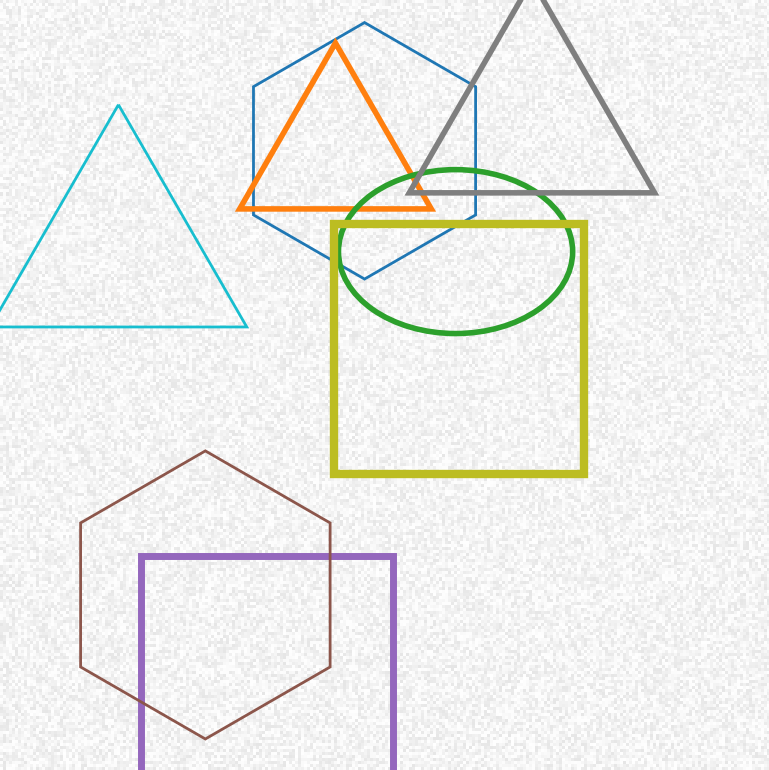[{"shape": "hexagon", "thickness": 1, "radius": 0.83, "center": [0.473, 0.804]}, {"shape": "triangle", "thickness": 2, "radius": 0.72, "center": [0.436, 0.8]}, {"shape": "oval", "thickness": 2, "radius": 0.76, "center": [0.592, 0.673]}, {"shape": "square", "thickness": 2.5, "radius": 0.82, "center": [0.347, 0.115]}, {"shape": "hexagon", "thickness": 1, "radius": 0.94, "center": [0.267, 0.227]}, {"shape": "triangle", "thickness": 2, "radius": 0.92, "center": [0.691, 0.842]}, {"shape": "square", "thickness": 3, "radius": 0.81, "center": [0.597, 0.547]}, {"shape": "triangle", "thickness": 1, "radius": 0.96, "center": [0.154, 0.672]}]